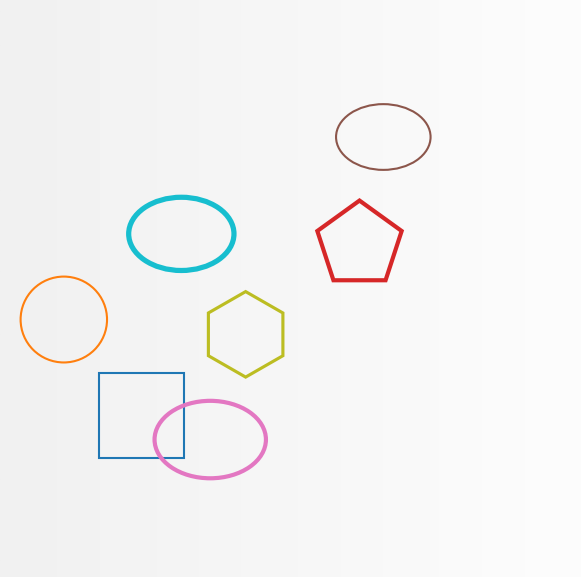[{"shape": "square", "thickness": 1, "radius": 0.37, "center": [0.243, 0.279]}, {"shape": "circle", "thickness": 1, "radius": 0.37, "center": [0.11, 0.446]}, {"shape": "pentagon", "thickness": 2, "radius": 0.38, "center": [0.618, 0.576]}, {"shape": "oval", "thickness": 1, "radius": 0.41, "center": [0.659, 0.762]}, {"shape": "oval", "thickness": 2, "radius": 0.48, "center": [0.362, 0.238]}, {"shape": "hexagon", "thickness": 1.5, "radius": 0.37, "center": [0.423, 0.42]}, {"shape": "oval", "thickness": 2.5, "radius": 0.45, "center": [0.312, 0.594]}]